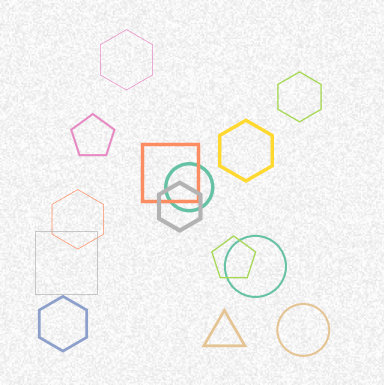[{"shape": "circle", "thickness": 2.5, "radius": 0.3, "center": [0.492, 0.514]}, {"shape": "circle", "thickness": 1.5, "radius": 0.4, "center": [0.663, 0.308]}, {"shape": "square", "thickness": 2.5, "radius": 0.37, "center": [0.441, 0.551]}, {"shape": "hexagon", "thickness": 0.5, "radius": 0.39, "center": [0.202, 0.43]}, {"shape": "hexagon", "thickness": 2, "radius": 0.36, "center": [0.164, 0.159]}, {"shape": "pentagon", "thickness": 1.5, "radius": 0.3, "center": [0.241, 0.645]}, {"shape": "hexagon", "thickness": 0.5, "radius": 0.39, "center": [0.329, 0.845]}, {"shape": "hexagon", "thickness": 1, "radius": 0.32, "center": [0.778, 0.748]}, {"shape": "pentagon", "thickness": 1, "radius": 0.3, "center": [0.607, 0.327]}, {"shape": "hexagon", "thickness": 2.5, "radius": 0.39, "center": [0.639, 0.609]}, {"shape": "circle", "thickness": 1.5, "radius": 0.34, "center": [0.788, 0.143]}, {"shape": "triangle", "thickness": 2, "radius": 0.31, "center": [0.583, 0.133]}, {"shape": "square", "thickness": 0.5, "radius": 0.41, "center": [0.172, 0.319]}, {"shape": "hexagon", "thickness": 3, "radius": 0.31, "center": [0.467, 0.463]}]